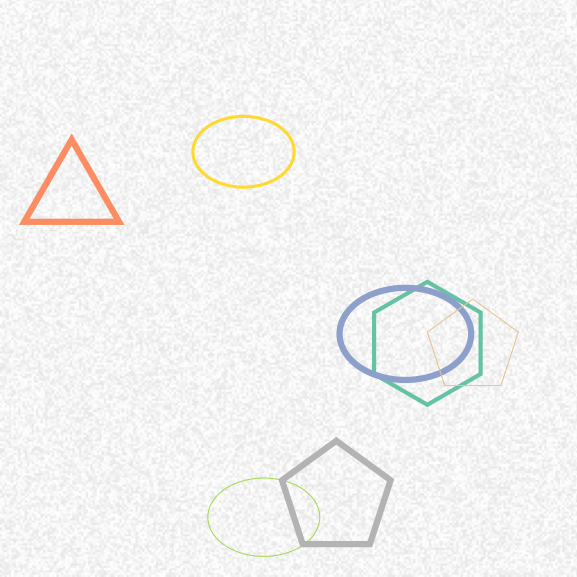[{"shape": "hexagon", "thickness": 2, "radius": 0.53, "center": [0.74, 0.405]}, {"shape": "triangle", "thickness": 3, "radius": 0.47, "center": [0.124, 0.662]}, {"shape": "oval", "thickness": 3, "radius": 0.57, "center": [0.702, 0.421]}, {"shape": "oval", "thickness": 0.5, "radius": 0.48, "center": [0.457, 0.104]}, {"shape": "oval", "thickness": 1.5, "radius": 0.44, "center": [0.422, 0.736]}, {"shape": "pentagon", "thickness": 0.5, "radius": 0.41, "center": [0.819, 0.398]}, {"shape": "pentagon", "thickness": 3, "radius": 0.49, "center": [0.582, 0.137]}]